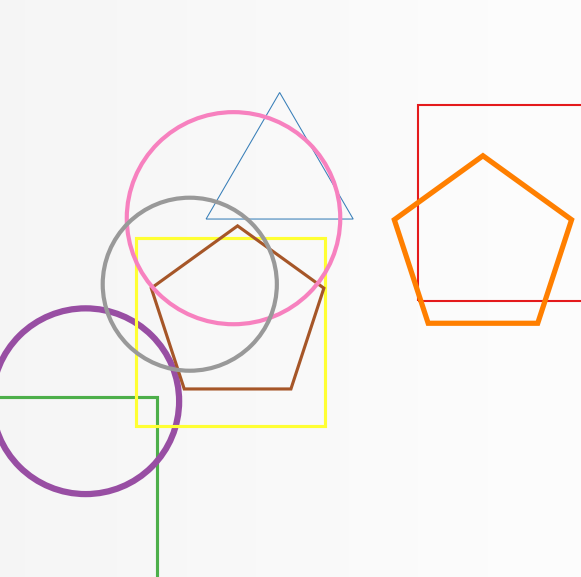[{"shape": "square", "thickness": 1, "radius": 0.85, "center": [0.889, 0.648]}, {"shape": "triangle", "thickness": 0.5, "radius": 0.73, "center": [0.481, 0.693]}, {"shape": "square", "thickness": 1.5, "radius": 0.85, "center": [0.1, 0.142]}, {"shape": "circle", "thickness": 3, "radius": 0.8, "center": [0.147, 0.304]}, {"shape": "pentagon", "thickness": 2.5, "radius": 0.8, "center": [0.831, 0.569]}, {"shape": "square", "thickness": 1.5, "radius": 0.81, "center": [0.396, 0.424]}, {"shape": "pentagon", "thickness": 1.5, "radius": 0.78, "center": [0.409, 0.452]}, {"shape": "circle", "thickness": 2, "radius": 0.92, "center": [0.402, 0.621]}, {"shape": "circle", "thickness": 2, "radius": 0.75, "center": [0.327, 0.507]}]